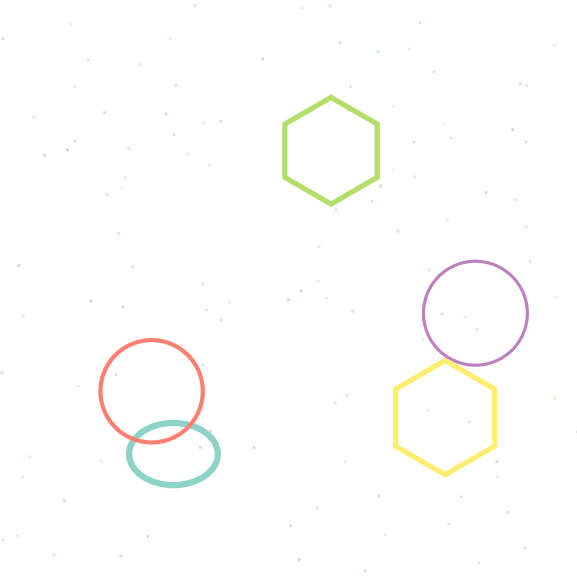[{"shape": "oval", "thickness": 3, "radius": 0.38, "center": [0.3, 0.213]}, {"shape": "circle", "thickness": 2, "radius": 0.44, "center": [0.263, 0.322]}, {"shape": "hexagon", "thickness": 2.5, "radius": 0.46, "center": [0.573, 0.738]}, {"shape": "circle", "thickness": 1.5, "radius": 0.45, "center": [0.823, 0.457]}, {"shape": "hexagon", "thickness": 2.5, "radius": 0.49, "center": [0.771, 0.276]}]